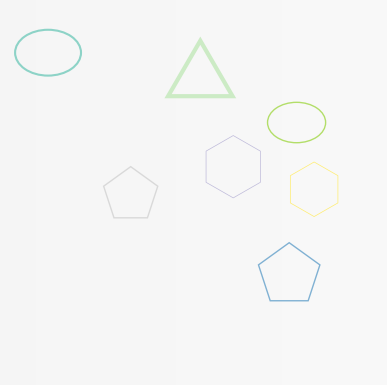[{"shape": "oval", "thickness": 1.5, "radius": 0.43, "center": [0.124, 0.863]}, {"shape": "hexagon", "thickness": 0.5, "radius": 0.4, "center": [0.602, 0.567]}, {"shape": "pentagon", "thickness": 1, "radius": 0.42, "center": [0.746, 0.286]}, {"shape": "oval", "thickness": 1, "radius": 0.37, "center": [0.765, 0.682]}, {"shape": "pentagon", "thickness": 1, "radius": 0.37, "center": [0.337, 0.494]}, {"shape": "triangle", "thickness": 3, "radius": 0.48, "center": [0.517, 0.798]}, {"shape": "hexagon", "thickness": 0.5, "radius": 0.35, "center": [0.811, 0.508]}]